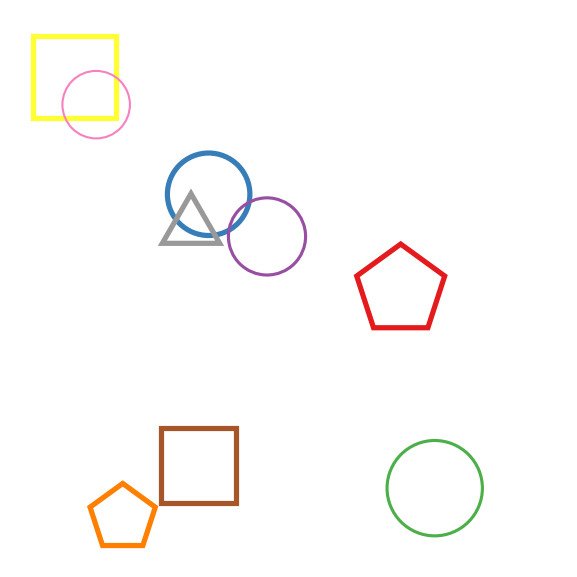[{"shape": "pentagon", "thickness": 2.5, "radius": 0.4, "center": [0.694, 0.496]}, {"shape": "circle", "thickness": 2.5, "radius": 0.36, "center": [0.361, 0.663]}, {"shape": "circle", "thickness": 1.5, "radius": 0.41, "center": [0.753, 0.154]}, {"shape": "circle", "thickness": 1.5, "radius": 0.33, "center": [0.462, 0.59]}, {"shape": "pentagon", "thickness": 2.5, "radius": 0.3, "center": [0.212, 0.103]}, {"shape": "square", "thickness": 2.5, "radius": 0.36, "center": [0.129, 0.866]}, {"shape": "square", "thickness": 2.5, "radius": 0.32, "center": [0.344, 0.193]}, {"shape": "circle", "thickness": 1, "radius": 0.29, "center": [0.167, 0.818]}, {"shape": "triangle", "thickness": 2.5, "radius": 0.29, "center": [0.331, 0.606]}]